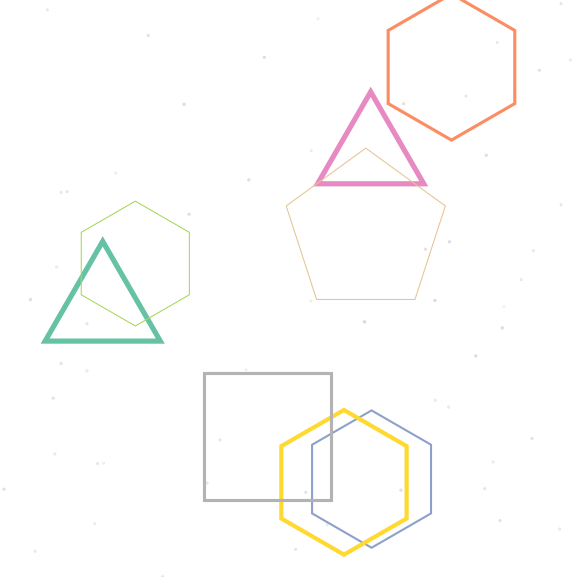[{"shape": "triangle", "thickness": 2.5, "radius": 0.58, "center": [0.178, 0.466]}, {"shape": "hexagon", "thickness": 1.5, "radius": 0.63, "center": [0.782, 0.883]}, {"shape": "hexagon", "thickness": 1, "radius": 0.59, "center": [0.643, 0.17]}, {"shape": "triangle", "thickness": 2.5, "radius": 0.53, "center": [0.642, 0.734]}, {"shape": "hexagon", "thickness": 0.5, "radius": 0.54, "center": [0.234, 0.543]}, {"shape": "hexagon", "thickness": 2, "radius": 0.63, "center": [0.596, 0.164]}, {"shape": "pentagon", "thickness": 0.5, "radius": 0.72, "center": [0.633, 0.598]}, {"shape": "square", "thickness": 1.5, "radius": 0.55, "center": [0.464, 0.243]}]